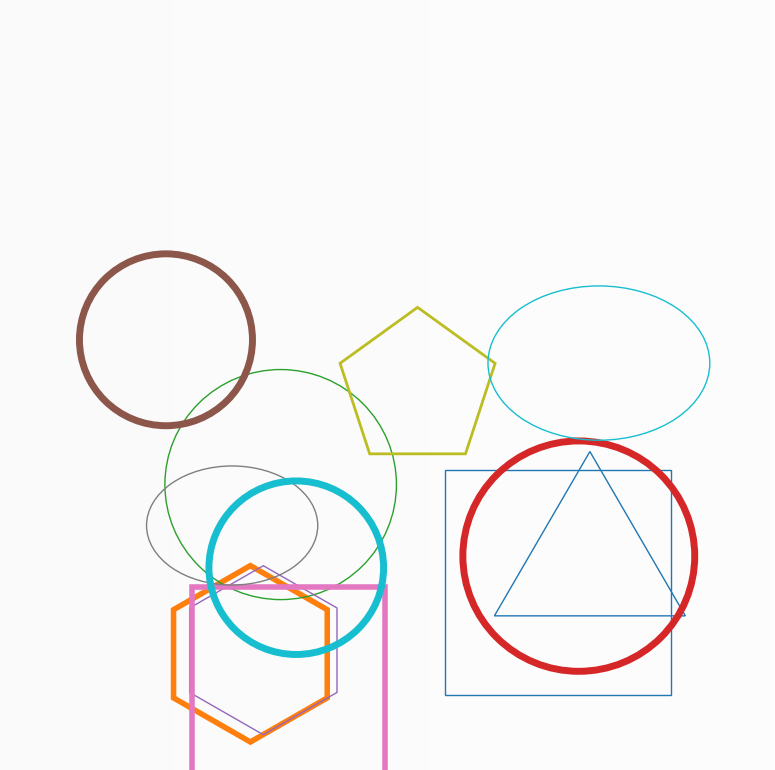[{"shape": "triangle", "thickness": 0.5, "radius": 0.71, "center": [0.761, 0.271]}, {"shape": "square", "thickness": 0.5, "radius": 0.73, "center": [0.72, 0.244]}, {"shape": "hexagon", "thickness": 2, "radius": 0.57, "center": [0.323, 0.151]}, {"shape": "circle", "thickness": 0.5, "radius": 0.75, "center": [0.362, 0.371]}, {"shape": "circle", "thickness": 2.5, "radius": 0.75, "center": [0.747, 0.278]}, {"shape": "hexagon", "thickness": 0.5, "radius": 0.55, "center": [0.34, 0.156]}, {"shape": "circle", "thickness": 2.5, "radius": 0.56, "center": [0.214, 0.559]}, {"shape": "square", "thickness": 2, "radius": 0.62, "center": [0.372, 0.113]}, {"shape": "oval", "thickness": 0.5, "radius": 0.55, "center": [0.3, 0.318]}, {"shape": "pentagon", "thickness": 1, "radius": 0.53, "center": [0.539, 0.496]}, {"shape": "circle", "thickness": 2.5, "radius": 0.56, "center": [0.382, 0.263]}, {"shape": "oval", "thickness": 0.5, "radius": 0.72, "center": [0.773, 0.528]}]